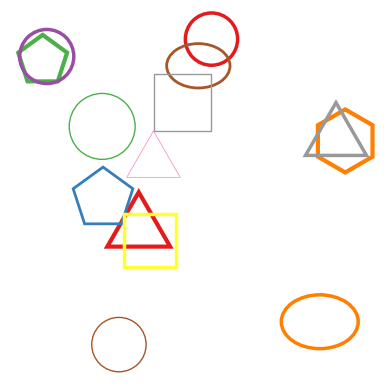[{"shape": "triangle", "thickness": 3, "radius": 0.47, "center": [0.36, 0.407]}, {"shape": "circle", "thickness": 2.5, "radius": 0.34, "center": [0.549, 0.898]}, {"shape": "pentagon", "thickness": 2, "radius": 0.41, "center": [0.268, 0.485]}, {"shape": "pentagon", "thickness": 3, "radius": 0.33, "center": [0.111, 0.843]}, {"shape": "circle", "thickness": 1, "radius": 0.43, "center": [0.265, 0.672]}, {"shape": "circle", "thickness": 2.5, "radius": 0.35, "center": [0.121, 0.853]}, {"shape": "oval", "thickness": 2.5, "radius": 0.5, "center": [0.831, 0.164]}, {"shape": "hexagon", "thickness": 3, "radius": 0.41, "center": [0.897, 0.634]}, {"shape": "square", "thickness": 2.5, "radius": 0.34, "center": [0.389, 0.376]}, {"shape": "circle", "thickness": 1, "radius": 0.35, "center": [0.309, 0.105]}, {"shape": "oval", "thickness": 2, "radius": 0.41, "center": [0.515, 0.829]}, {"shape": "triangle", "thickness": 0.5, "radius": 0.4, "center": [0.399, 0.58]}, {"shape": "square", "thickness": 1, "radius": 0.37, "center": [0.474, 0.733]}, {"shape": "triangle", "thickness": 2.5, "radius": 0.46, "center": [0.873, 0.642]}]